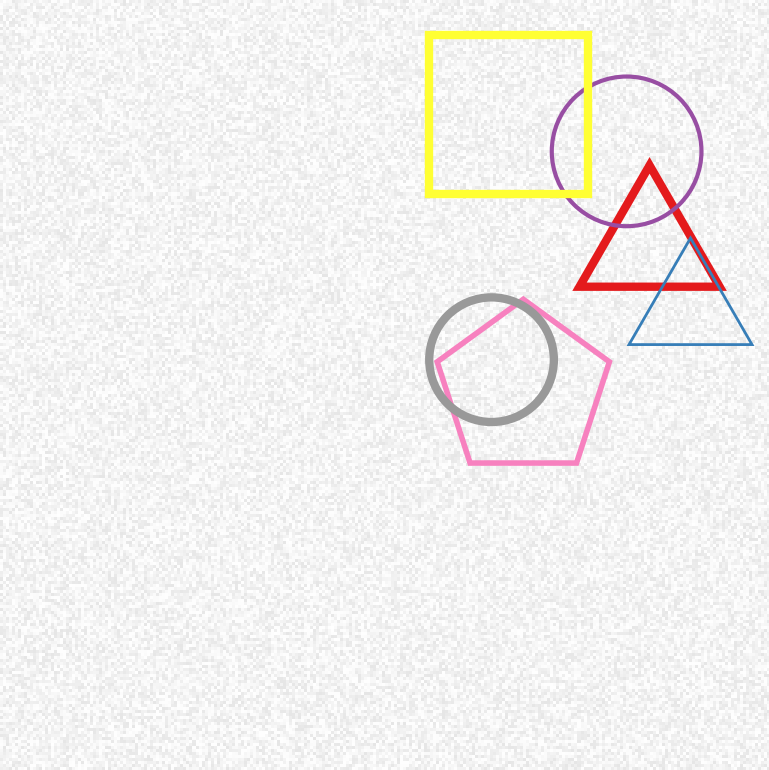[{"shape": "triangle", "thickness": 3, "radius": 0.53, "center": [0.844, 0.68]}, {"shape": "triangle", "thickness": 1, "radius": 0.46, "center": [0.897, 0.599]}, {"shape": "circle", "thickness": 1.5, "radius": 0.49, "center": [0.814, 0.803]}, {"shape": "square", "thickness": 3, "radius": 0.52, "center": [0.66, 0.851]}, {"shape": "pentagon", "thickness": 2, "radius": 0.59, "center": [0.68, 0.494]}, {"shape": "circle", "thickness": 3, "radius": 0.4, "center": [0.638, 0.533]}]